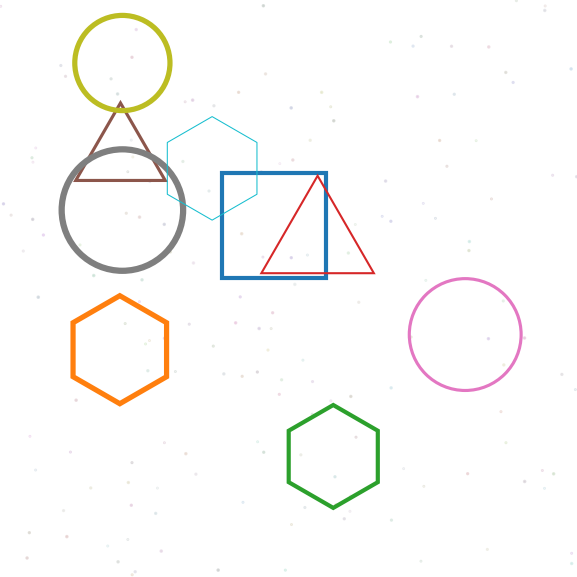[{"shape": "square", "thickness": 2, "radius": 0.45, "center": [0.474, 0.608]}, {"shape": "hexagon", "thickness": 2.5, "radius": 0.47, "center": [0.207, 0.394]}, {"shape": "hexagon", "thickness": 2, "radius": 0.45, "center": [0.577, 0.209]}, {"shape": "triangle", "thickness": 1, "radius": 0.56, "center": [0.55, 0.582]}, {"shape": "triangle", "thickness": 1.5, "radius": 0.45, "center": [0.209, 0.731]}, {"shape": "circle", "thickness": 1.5, "radius": 0.48, "center": [0.806, 0.42]}, {"shape": "circle", "thickness": 3, "radius": 0.53, "center": [0.212, 0.635]}, {"shape": "circle", "thickness": 2.5, "radius": 0.41, "center": [0.212, 0.89]}, {"shape": "hexagon", "thickness": 0.5, "radius": 0.45, "center": [0.367, 0.708]}]